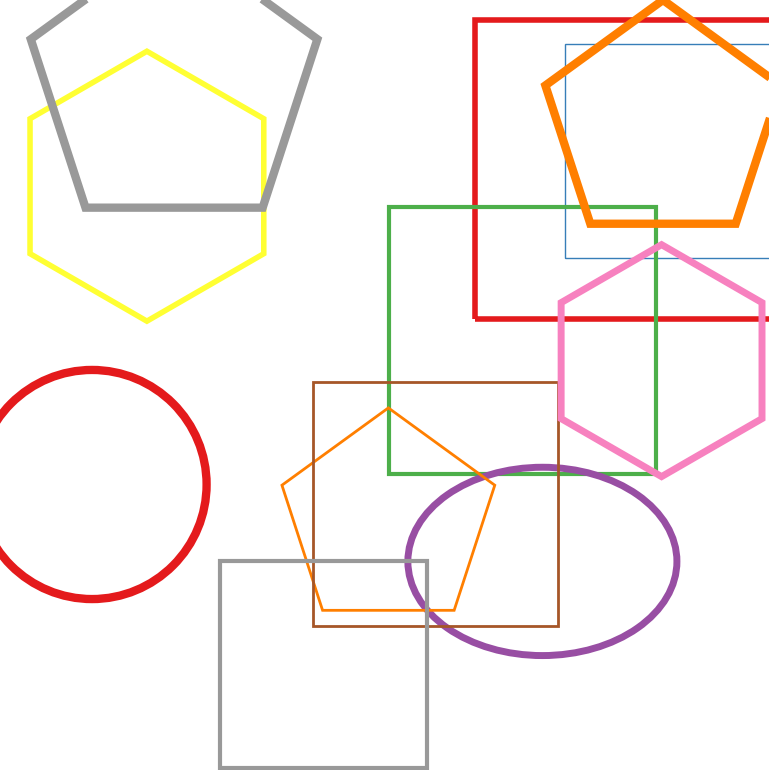[{"shape": "circle", "thickness": 3, "radius": 0.74, "center": [0.12, 0.371]}, {"shape": "square", "thickness": 2, "radius": 0.97, "center": [0.811, 0.78]}, {"shape": "square", "thickness": 0.5, "radius": 0.69, "center": [0.873, 0.804]}, {"shape": "square", "thickness": 1.5, "radius": 0.87, "center": [0.678, 0.558]}, {"shape": "oval", "thickness": 2.5, "radius": 0.87, "center": [0.704, 0.271]}, {"shape": "pentagon", "thickness": 3, "radius": 0.8, "center": [0.861, 0.839]}, {"shape": "pentagon", "thickness": 1, "radius": 0.73, "center": [0.504, 0.325]}, {"shape": "hexagon", "thickness": 2, "radius": 0.88, "center": [0.191, 0.758]}, {"shape": "square", "thickness": 1, "radius": 0.79, "center": [0.566, 0.345]}, {"shape": "hexagon", "thickness": 2.5, "radius": 0.75, "center": [0.859, 0.532]}, {"shape": "square", "thickness": 1.5, "radius": 0.67, "center": [0.42, 0.137]}, {"shape": "pentagon", "thickness": 3, "radius": 0.98, "center": [0.226, 0.889]}]